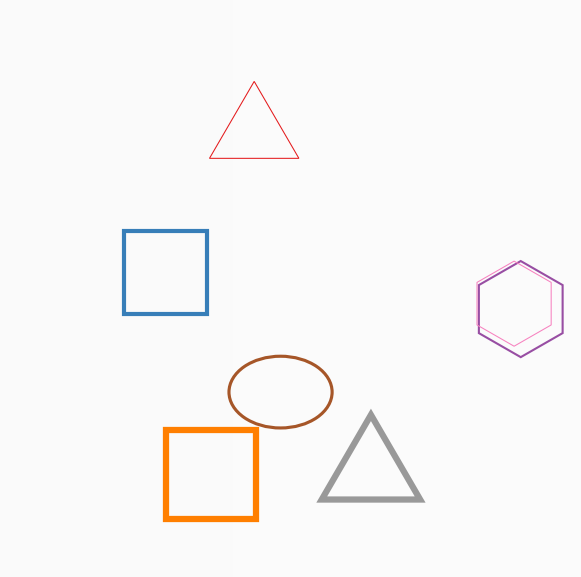[{"shape": "triangle", "thickness": 0.5, "radius": 0.44, "center": [0.437, 0.769]}, {"shape": "square", "thickness": 2, "radius": 0.36, "center": [0.284, 0.527]}, {"shape": "hexagon", "thickness": 1, "radius": 0.42, "center": [0.896, 0.464]}, {"shape": "square", "thickness": 3, "radius": 0.39, "center": [0.363, 0.177]}, {"shape": "oval", "thickness": 1.5, "radius": 0.44, "center": [0.483, 0.32]}, {"shape": "hexagon", "thickness": 0.5, "radius": 0.37, "center": [0.884, 0.473]}, {"shape": "triangle", "thickness": 3, "radius": 0.49, "center": [0.638, 0.183]}]